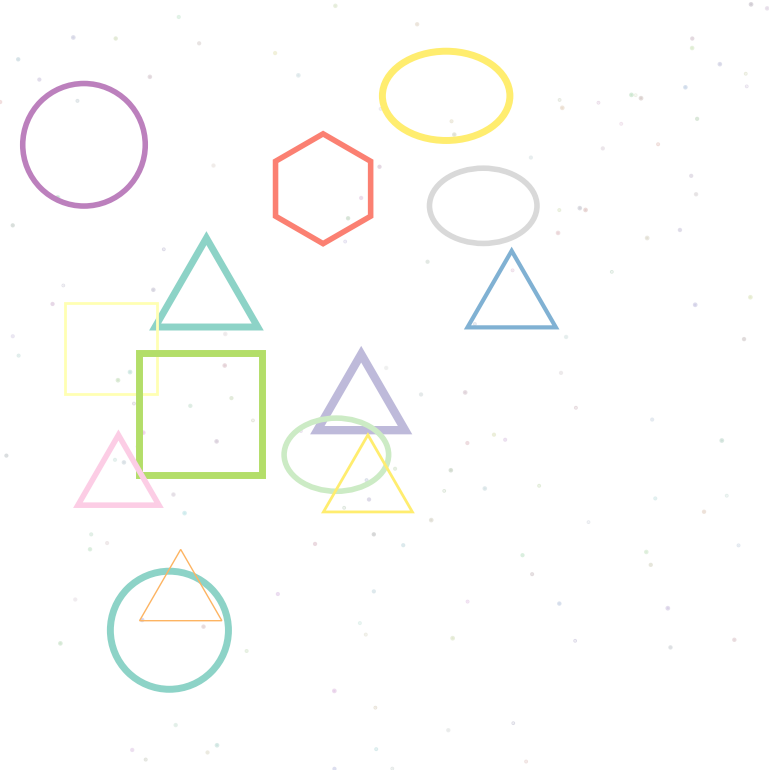[{"shape": "triangle", "thickness": 2.5, "radius": 0.38, "center": [0.268, 0.614]}, {"shape": "circle", "thickness": 2.5, "radius": 0.38, "center": [0.22, 0.181]}, {"shape": "square", "thickness": 1, "radius": 0.3, "center": [0.144, 0.548]}, {"shape": "triangle", "thickness": 3, "radius": 0.33, "center": [0.469, 0.474]}, {"shape": "hexagon", "thickness": 2, "radius": 0.36, "center": [0.42, 0.755]}, {"shape": "triangle", "thickness": 1.5, "radius": 0.33, "center": [0.665, 0.608]}, {"shape": "triangle", "thickness": 0.5, "radius": 0.31, "center": [0.235, 0.225]}, {"shape": "square", "thickness": 2.5, "radius": 0.4, "center": [0.26, 0.462]}, {"shape": "triangle", "thickness": 2, "radius": 0.3, "center": [0.154, 0.374]}, {"shape": "oval", "thickness": 2, "radius": 0.35, "center": [0.628, 0.733]}, {"shape": "circle", "thickness": 2, "radius": 0.4, "center": [0.109, 0.812]}, {"shape": "oval", "thickness": 2, "radius": 0.34, "center": [0.437, 0.409]}, {"shape": "oval", "thickness": 2.5, "radius": 0.41, "center": [0.579, 0.876]}, {"shape": "triangle", "thickness": 1, "radius": 0.33, "center": [0.478, 0.368]}]